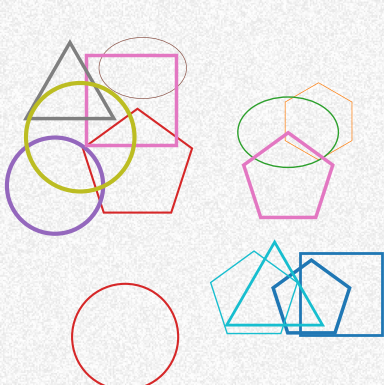[{"shape": "square", "thickness": 2, "radius": 0.54, "center": [0.886, 0.237]}, {"shape": "pentagon", "thickness": 2.5, "radius": 0.52, "center": [0.809, 0.22]}, {"shape": "hexagon", "thickness": 0.5, "radius": 0.5, "center": [0.827, 0.685]}, {"shape": "oval", "thickness": 1, "radius": 0.65, "center": [0.748, 0.657]}, {"shape": "circle", "thickness": 1.5, "radius": 0.69, "center": [0.325, 0.125]}, {"shape": "pentagon", "thickness": 1.5, "radius": 0.75, "center": [0.357, 0.568]}, {"shape": "circle", "thickness": 3, "radius": 0.62, "center": [0.143, 0.518]}, {"shape": "oval", "thickness": 0.5, "radius": 0.57, "center": [0.371, 0.823]}, {"shape": "pentagon", "thickness": 2.5, "radius": 0.61, "center": [0.749, 0.534]}, {"shape": "square", "thickness": 2.5, "radius": 0.59, "center": [0.34, 0.74]}, {"shape": "triangle", "thickness": 2.5, "radius": 0.66, "center": [0.182, 0.758]}, {"shape": "circle", "thickness": 3, "radius": 0.7, "center": [0.208, 0.644]}, {"shape": "triangle", "thickness": 2, "radius": 0.72, "center": [0.713, 0.227]}, {"shape": "pentagon", "thickness": 1, "radius": 0.59, "center": [0.66, 0.229]}]